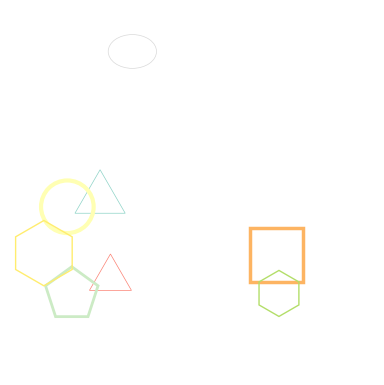[{"shape": "triangle", "thickness": 0.5, "radius": 0.38, "center": [0.26, 0.484]}, {"shape": "circle", "thickness": 3, "radius": 0.34, "center": [0.175, 0.463]}, {"shape": "triangle", "thickness": 0.5, "radius": 0.31, "center": [0.287, 0.277]}, {"shape": "square", "thickness": 2.5, "radius": 0.35, "center": [0.718, 0.338]}, {"shape": "hexagon", "thickness": 1, "radius": 0.3, "center": [0.725, 0.238]}, {"shape": "oval", "thickness": 0.5, "radius": 0.31, "center": [0.344, 0.866]}, {"shape": "pentagon", "thickness": 2, "radius": 0.36, "center": [0.186, 0.236]}, {"shape": "hexagon", "thickness": 1, "radius": 0.42, "center": [0.114, 0.342]}]